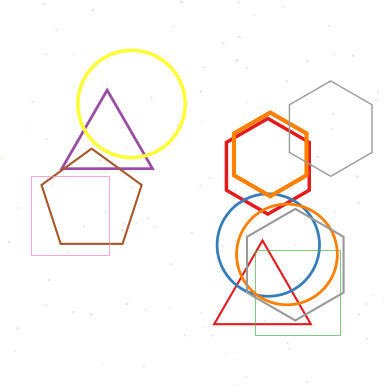[{"shape": "hexagon", "thickness": 2.5, "radius": 0.62, "center": [0.696, 0.568]}, {"shape": "triangle", "thickness": 1.5, "radius": 0.72, "center": [0.682, 0.23]}, {"shape": "circle", "thickness": 2, "radius": 0.66, "center": [0.697, 0.363]}, {"shape": "square", "thickness": 0.5, "radius": 0.55, "center": [0.774, 0.24]}, {"shape": "triangle", "thickness": 2, "radius": 0.68, "center": [0.278, 0.63]}, {"shape": "circle", "thickness": 2, "radius": 0.65, "center": [0.745, 0.339]}, {"shape": "hexagon", "thickness": 3, "radius": 0.54, "center": [0.702, 0.599]}, {"shape": "circle", "thickness": 2.5, "radius": 0.7, "center": [0.342, 0.73]}, {"shape": "pentagon", "thickness": 1.5, "radius": 0.68, "center": [0.238, 0.477]}, {"shape": "square", "thickness": 0.5, "radius": 0.51, "center": [0.182, 0.44]}, {"shape": "hexagon", "thickness": 1, "radius": 0.62, "center": [0.859, 0.666]}, {"shape": "hexagon", "thickness": 1.5, "radius": 0.72, "center": [0.767, 0.312]}]